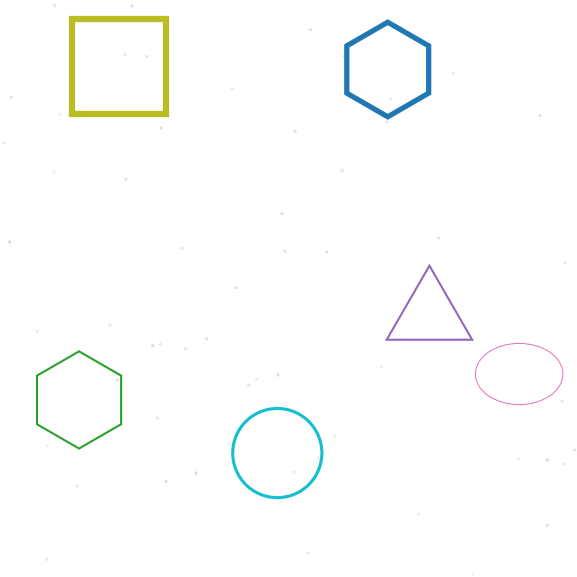[{"shape": "hexagon", "thickness": 2.5, "radius": 0.41, "center": [0.671, 0.879]}, {"shape": "hexagon", "thickness": 1, "radius": 0.42, "center": [0.137, 0.307]}, {"shape": "triangle", "thickness": 1, "radius": 0.43, "center": [0.744, 0.454]}, {"shape": "oval", "thickness": 0.5, "radius": 0.38, "center": [0.899, 0.351]}, {"shape": "square", "thickness": 3, "radius": 0.41, "center": [0.206, 0.884]}, {"shape": "circle", "thickness": 1.5, "radius": 0.39, "center": [0.48, 0.215]}]